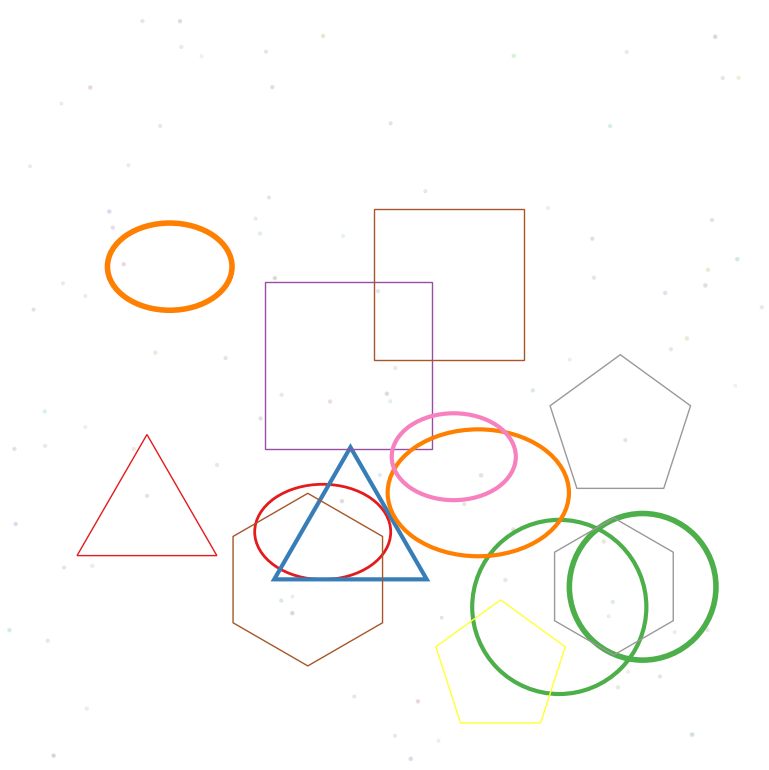[{"shape": "oval", "thickness": 1, "radius": 0.44, "center": [0.419, 0.309]}, {"shape": "triangle", "thickness": 0.5, "radius": 0.52, "center": [0.191, 0.331]}, {"shape": "triangle", "thickness": 1.5, "radius": 0.57, "center": [0.455, 0.305]}, {"shape": "circle", "thickness": 1.5, "radius": 0.57, "center": [0.726, 0.212]}, {"shape": "circle", "thickness": 2, "radius": 0.48, "center": [0.835, 0.238]}, {"shape": "square", "thickness": 0.5, "radius": 0.54, "center": [0.453, 0.525]}, {"shape": "oval", "thickness": 2, "radius": 0.4, "center": [0.22, 0.654]}, {"shape": "oval", "thickness": 1.5, "radius": 0.59, "center": [0.621, 0.36]}, {"shape": "pentagon", "thickness": 0.5, "radius": 0.44, "center": [0.65, 0.133]}, {"shape": "hexagon", "thickness": 0.5, "radius": 0.56, "center": [0.4, 0.247]}, {"shape": "square", "thickness": 0.5, "radius": 0.49, "center": [0.583, 0.63]}, {"shape": "oval", "thickness": 1.5, "radius": 0.4, "center": [0.589, 0.407]}, {"shape": "hexagon", "thickness": 0.5, "radius": 0.44, "center": [0.797, 0.238]}, {"shape": "pentagon", "thickness": 0.5, "radius": 0.48, "center": [0.806, 0.443]}]